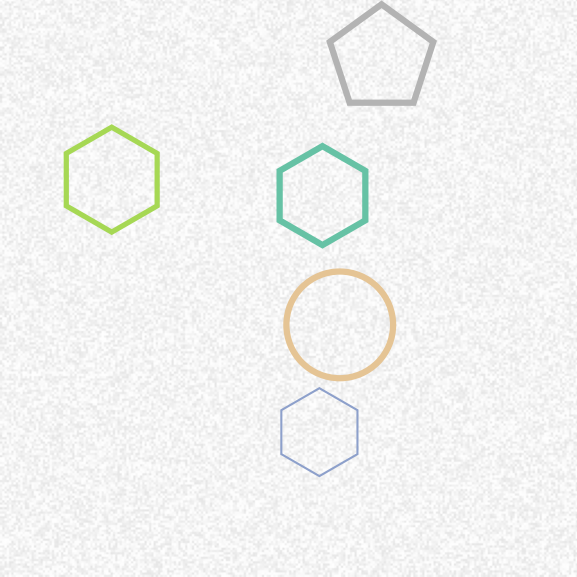[{"shape": "hexagon", "thickness": 3, "radius": 0.43, "center": [0.558, 0.66]}, {"shape": "hexagon", "thickness": 1, "radius": 0.38, "center": [0.553, 0.251]}, {"shape": "hexagon", "thickness": 2.5, "radius": 0.45, "center": [0.193, 0.688]}, {"shape": "circle", "thickness": 3, "radius": 0.46, "center": [0.588, 0.437]}, {"shape": "pentagon", "thickness": 3, "radius": 0.47, "center": [0.661, 0.897]}]